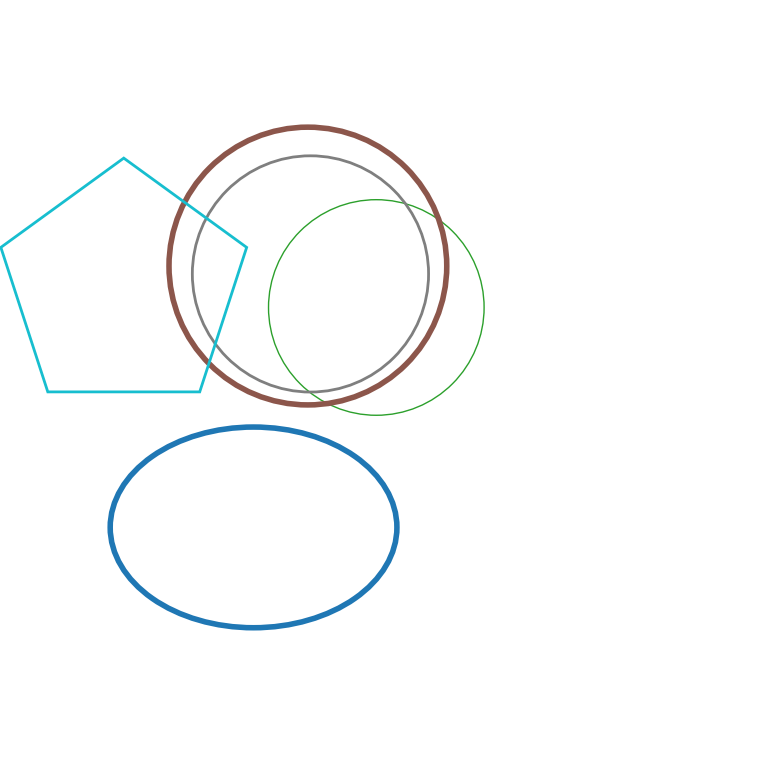[{"shape": "oval", "thickness": 2, "radius": 0.93, "center": [0.329, 0.315]}, {"shape": "circle", "thickness": 0.5, "radius": 0.7, "center": [0.489, 0.601]}, {"shape": "circle", "thickness": 2, "radius": 0.9, "center": [0.4, 0.654]}, {"shape": "circle", "thickness": 1, "radius": 0.77, "center": [0.403, 0.644]}, {"shape": "pentagon", "thickness": 1, "radius": 0.84, "center": [0.161, 0.627]}]